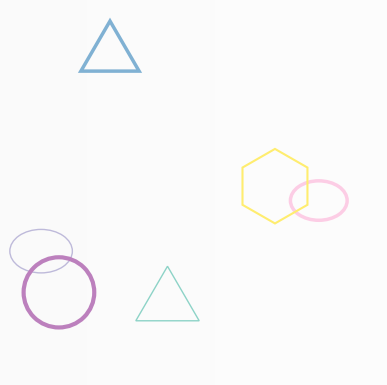[{"shape": "triangle", "thickness": 1, "radius": 0.47, "center": [0.432, 0.214]}, {"shape": "oval", "thickness": 1, "radius": 0.4, "center": [0.106, 0.348]}, {"shape": "triangle", "thickness": 2.5, "radius": 0.43, "center": [0.284, 0.859]}, {"shape": "oval", "thickness": 2.5, "radius": 0.37, "center": [0.823, 0.479]}, {"shape": "circle", "thickness": 3, "radius": 0.46, "center": [0.152, 0.241]}, {"shape": "hexagon", "thickness": 1.5, "radius": 0.48, "center": [0.71, 0.516]}]